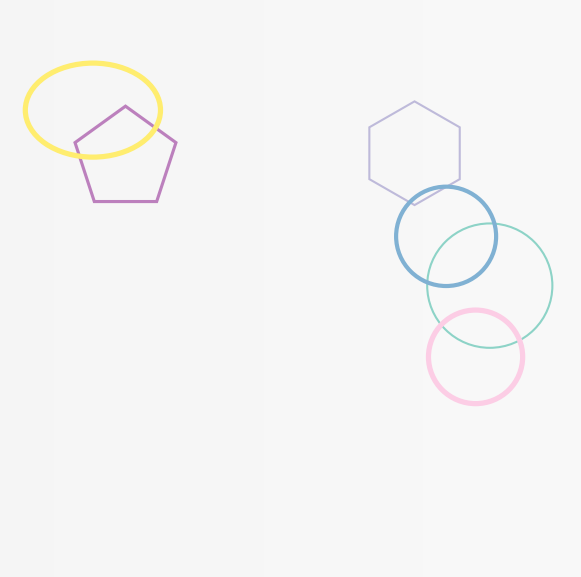[{"shape": "circle", "thickness": 1, "radius": 0.54, "center": [0.843, 0.505]}, {"shape": "hexagon", "thickness": 1, "radius": 0.45, "center": [0.713, 0.734]}, {"shape": "circle", "thickness": 2, "radius": 0.43, "center": [0.768, 0.59]}, {"shape": "circle", "thickness": 2.5, "radius": 0.41, "center": [0.818, 0.381]}, {"shape": "pentagon", "thickness": 1.5, "radius": 0.46, "center": [0.216, 0.724]}, {"shape": "oval", "thickness": 2.5, "radius": 0.58, "center": [0.16, 0.808]}]